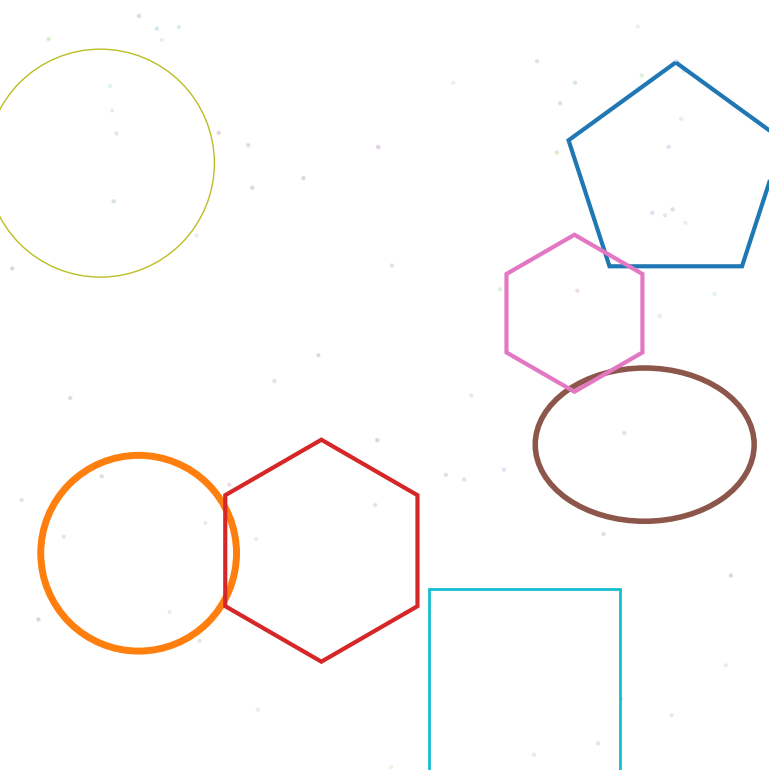[{"shape": "pentagon", "thickness": 1.5, "radius": 0.73, "center": [0.878, 0.773]}, {"shape": "circle", "thickness": 2.5, "radius": 0.64, "center": [0.18, 0.282]}, {"shape": "hexagon", "thickness": 1.5, "radius": 0.72, "center": [0.417, 0.285]}, {"shape": "oval", "thickness": 2, "radius": 0.71, "center": [0.837, 0.423]}, {"shape": "hexagon", "thickness": 1.5, "radius": 0.51, "center": [0.746, 0.593]}, {"shape": "circle", "thickness": 0.5, "radius": 0.74, "center": [0.13, 0.788]}, {"shape": "square", "thickness": 1, "radius": 0.62, "center": [0.681, 0.111]}]